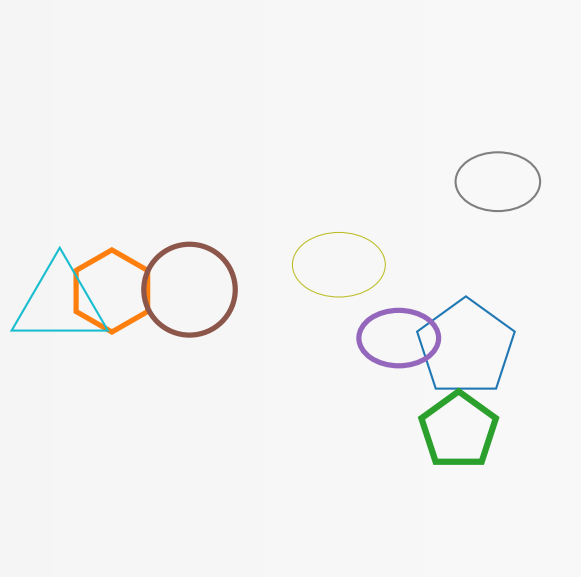[{"shape": "pentagon", "thickness": 1, "radius": 0.44, "center": [0.802, 0.398]}, {"shape": "hexagon", "thickness": 2.5, "radius": 0.36, "center": [0.192, 0.495]}, {"shape": "pentagon", "thickness": 3, "radius": 0.34, "center": [0.789, 0.254]}, {"shape": "oval", "thickness": 2.5, "radius": 0.34, "center": [0.686, 0.414]}, {"shape": "circle", "thickness": 2.5, "radius": 0.39, "center": [0.326, 0.498]}, {"shape": "oval", "thickness": 1, "radius": 0.36, "center": [0.857, 0.685]}, {"shape": "oval", "thickness": 0.5, "radius": 0.4, "center": [0.583, 0.541]}, {"shape": "triangle", "thickness": 1, "radius": 0.48, "center": [0.103, 0.475]}]